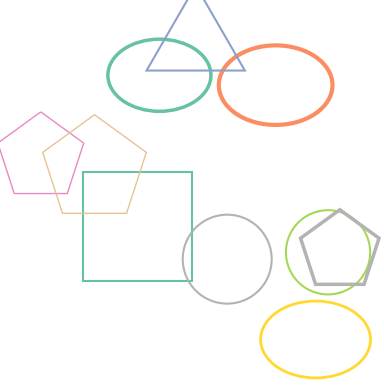[{"shape": "square", "thickness": 1.5, "radius": 0.71, "center": [0.357, 0.411]}, {"shape": "oval", "thickness": 2.5, "radius": 0.67, "center": [0.414, 0.805]}, {"shape": "oval", "thickness": 3, "radius": 0.74, "center": [0.716, 0.779]}, {"shape": "triangle", "thickness": 1.5, "radius": 0.74, "center": [0.508, 0.89]}, {"shape": "pentagon", "thickness": 1, "radius": 0.59, "center": [0.106, 0.592]}, {"shape": "circle", "thickness": 1.5, "radius": 0.55, "center": [0.852, 0.345]}, {"shape": "oval", "thickness": 2, "radius": 0.71, "center": [0.82, 0.118]}, {"shape": "pentagon", "thickness": 1, "radius": 0.71, "center": [0.245, 0.56]}, {"shape": "pentagon", "thickness": 2.5, "radius": 0.54, "center": [0.883, 0.348]}, {"shape": "circle", "thickness": 1.5, "radius": 0.58, "center": [0.59, 0.327]}]